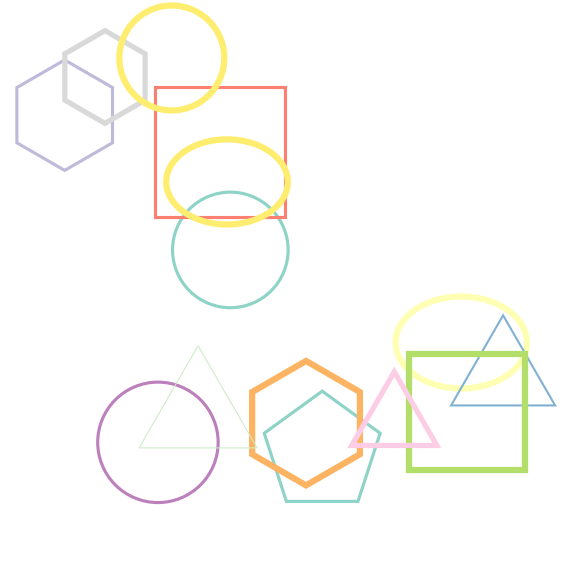[{"shape": "pentagon", "thickness": 1.5, "radius": 0.53, "center": [0.558, 0.216]}, {"shape": "circle", "thickness": 1.5, "radius": 0.5, "center": [0.399, 0.566]}, {"shape": "oval", "thickness": 3, "radius": 0.57, "center": [0.799, 0.406]}, {"shape": "hexagon", "thickness": 1.5, "radius": 0.48, "center": [0.112, 0.8]}, {"shape": "square", "thickness": 1.5, "radius": 0.56, "center": [0.381, 0.736]}, {"shape": "triangle", "thickness": 1, "radius": 0.52, "center": [0.871, 0.349]}, {"shape": "hexagon", "thickness": 3, "radius": 0.54, "center": [0.53, 0.266]}, {"shape": "square", "thickness": 3, "radius": 0.5, "center": [0.808, 0.286]}, {"shape": "triangle", "thickness": 2.5, "radius": 0.43, "center": [0.683, 0.27]}, {"shape": "hexagon", "thickness": 2.5, "radius": 0.4, "center": [0.182, 0.866]}, {"shape": "circle", "thickness": 1.5, "radius": 0.52, "center": [0.273, 0.233]}, {"shape": "triangle", "thickness": 0.5, "radius": 0.59, "center": [0.343, 0.283]}, {"shape": "oval", "thickness": 3, "radius": 0.53, "center": [0.393, 0.684]}, {"shape": "circle", "thickness": 3, "radius": 0.45, "center": [0.298, 0.899]}]